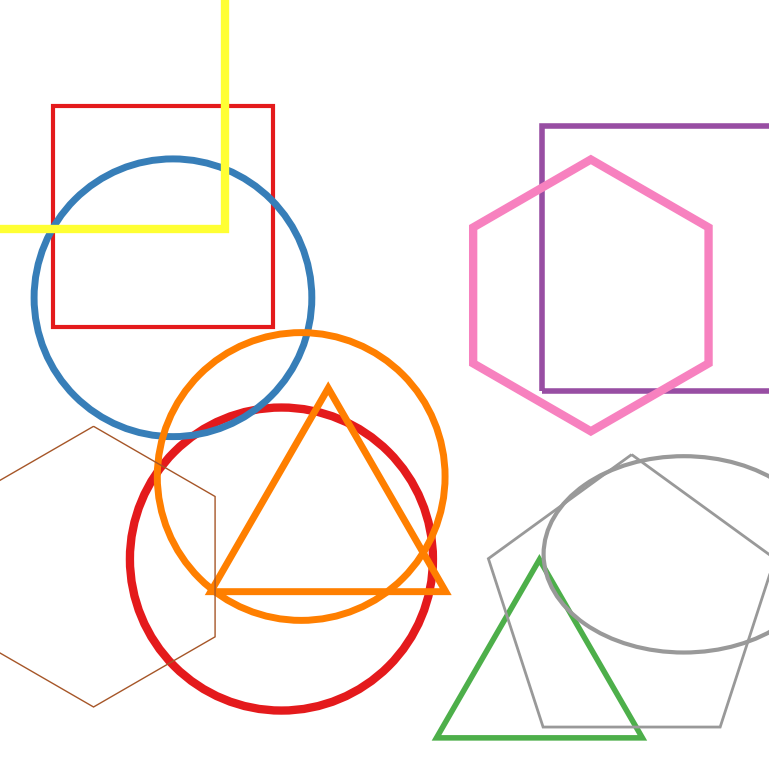[{"shape": "circle", "thickness": 3, "radius": 0.98, "center": [0.366, 0.274]}, {"shape": "square", "thickness": 1.5, "radius": 0.72, "center": [0.212, 0.719]}, {"shape": "circle", "thickness": 2.5, "radius": 0.9, "center": [0.225, 0.613]}, {"shape": "triangle", "thickness": 2, "radius": 0.77, "center": [0.701, 0.119]}, {"shape": "square", "thickness": 2, "radius": 0.86, "center": [0.876, 0.664]}, {"shape": "triangle", "thickness": 2.5, "radius": 0.88, "center": [0.426, 0.32]}, {"shape": "circle", "thickness": 2.5, "radius": 0.93, "center": [0.391, 0.381]}, {"shape": "square", "thickness": 3, "radius": 0.94, "center": [0.104, 0.892]}, {"shape": "hexagon", "thickness": 0.5, "radius": 0.91, "center": [0.121, 0.264]}, {"shape": "hexagon", "thickness": 3, "radius": 0.88, "center": [0.767, 0.616]}, {"shape": "oval", "thickness": 1.5, "radius": 0.91, "center": [0.888, 0.28]}, {"shape": "pentagon", "thickness": 1, "radius": 0.98, "center": [0.82, 0.214]}]